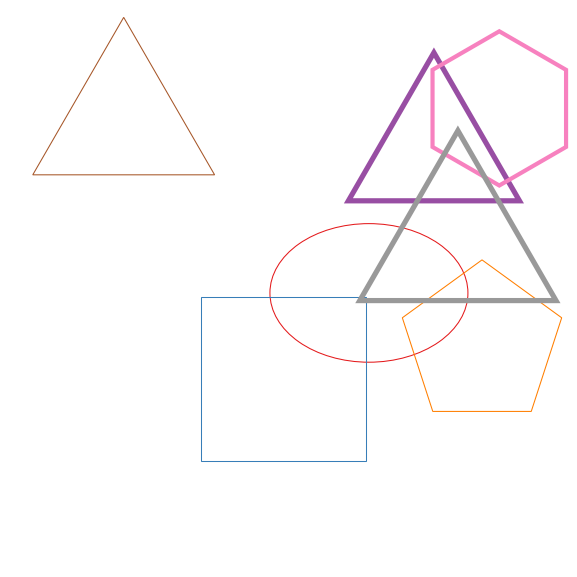[{"shape": "oval", "thickness": 0.5, "radius": 0.86, "center": [0.639, 0.492]}, {"shape": "square", "thickness": 0.5, "radius": 0.71, "center": [0.491, 0.343]}, {"shape": "triangle", "thickness": 2.5, "radius": 0.86, "center": [0.751, 0.737]}, {"shape": "pentagon", "thickness": 0.5, "radius": 0.73, "center": [0.835, 0.404]}, {"shape": "triangle", "thickness": 0.5, "radius": 0.91, "center": [0.214, 0.787]}, {"shape": "hexagon", "thickness": 2, "radius": 0.67, "center": [0.865, 0.811]}, {"shape": "triangle", "thickness": 2.5, "radius": 0.98, "center": [0.793, 0.577]}]